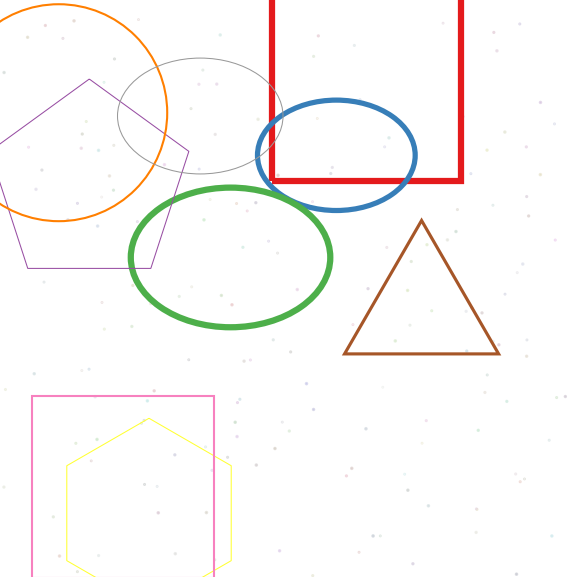[{"shape": "square", "thickness": 3, "radius": 0.82, "center": [0.635, 0.849]}, {"shape": "oval", "thickness": 2.5, "radius": 0.68, "center": [0.582, 0.73]}, {"shape": "oval", "thickness": 3, "radius": 0.86, "center": [0.399, 0.553]}, {"shape": "pentagon", "thickness": 0.5, "radius": 0.91, "center": [0.155, 0.681]}, {"shape": "circle", "thickness": 1, "radius": 0.94, "center": [0.102, 0.804]}, {"shape": "hexagon", "thickness": 0.5, "radius": 0.82, "center": [0.258, 0.11]}, {"shape": "triangle", "thickness": 1.5, "radius": 0.77, "center": [0.73, 0.463]}, {"shape": "square", "thickness": 1, "radius": 0.79, "center": [0.213, 0.157]}, {"shape": "oval", "thickness": 0.5, "radius": 0.72, "center": [0.347, 0.798]}]